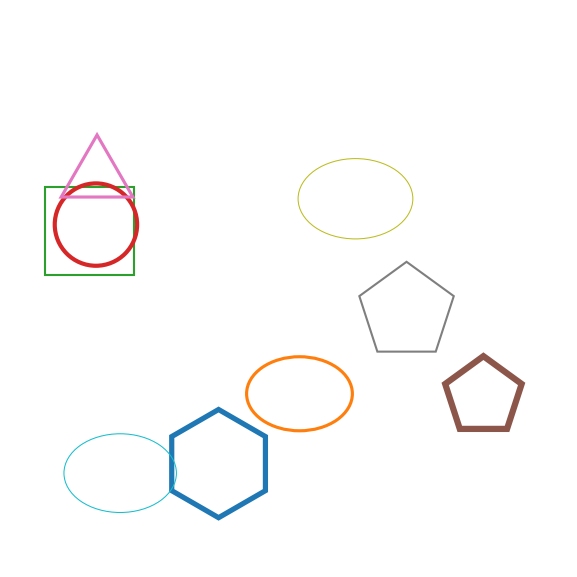[{"shape": "hexagon", "thickness": 2.5, "radius": 0.47, "center": [0.378, 0.196]}, {"shape": "oval", "thickness": 1.5, "radius": 0.46, "center": [0.519, 0.317]}, {"shape": "square", "thickness": 1, "radius": 0.38, "center": [0.155, 0.599]}, {"shape": "circle", "thickness": 2, "radius": 0.36, "center": [0.166, 0.61]}, {"shape": "pentagon", "thickness": 3, "radius": 0.35, "center": [0.837, 0.313]}, {"shape": "triangle", "thickness": 1.5, "radius": 0.36, "center": [0.168, 0.694]}, {"shape": "pentagon", "thickness": 1, "radius": 0.43, "center": [0.704, 0.46]}, {"shape": "oval", "thickness": 0.5, "radius": 0.5, "center": [0.616, 0.655]}, {"shape": "oval", "thickness": 0.5, "radius": 0.49, "center": [0.208, 0.18]}]